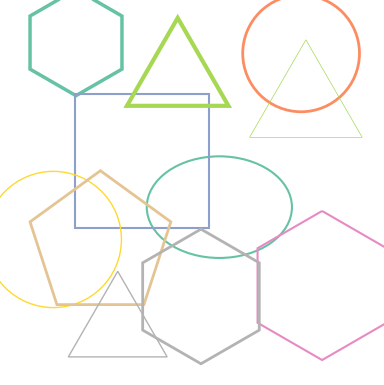[{"shape": "hexagon", "thickness": 2.5, "radius": 0.69, "center": [0.197, 0.889]}, {"shape": "oval", "thickness": 1.5, "radius": 0.94, "center": [0.57, 0.462]}, {"shape": "circle", "thickness": 2, "radius": 0.76, "center": [0.782, 0.861]}, {"shape": "square", "thickness": 1.5, "radius": 0.87, "center": [0.369, 0.582]}, {"shape": "hexagon", "thickness": 1.5, "radius": 0.97, "center": [0.837, 0.258]}, {"shape": "triangle", "thickness": 0.5, "radius": 0.84, "center": [0.794, 0.728]}, {"shape": "triangle", "thickness": 3, "radius": 0.76, "center": [0.462, 0.801]}, {"shape": "circle", "thickness": 1, "radius": 0.88, "center": [0.139, 0.378]}, {"shape": "pentagon", "thickness": 2, "radius": 0.96, "center": [0.261, 0.364]}, {"shape": "triangle", "thickness": 1, "radius": 0.74, "center": [0.306, 0.147]}, {"shape": "hexagon", "thickness": 2, "radius": 0.87, "center": [0.522, 0.23]}]